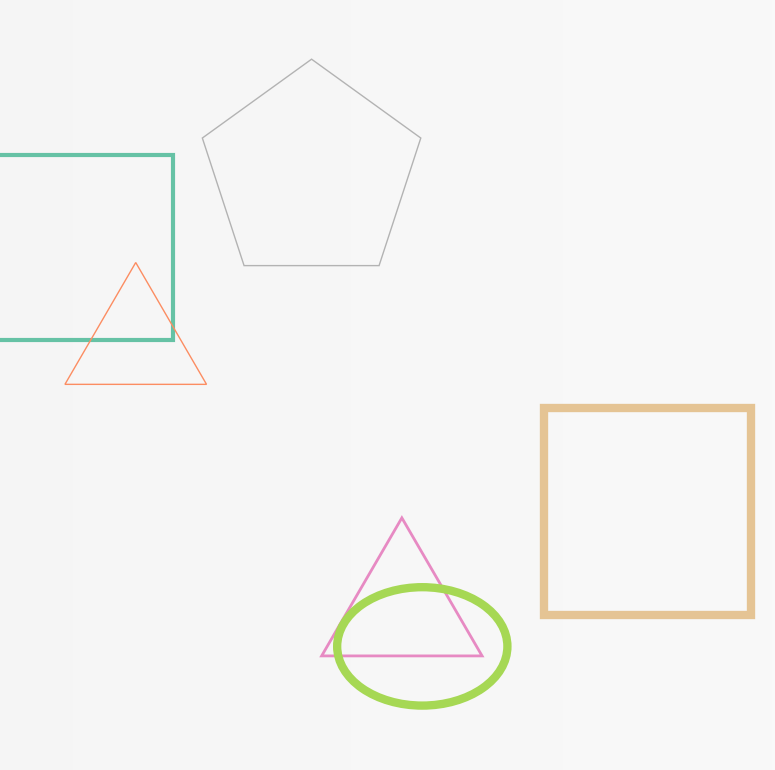[{"shape": "square", "thickness": 1.5, "radius": 0.6, "center": [0.104, 0.678]}, {"shape": "triangle", "thickness": 0.5, "radius": 0.53, "center": [0.175, 0.554]}, {"shape": "triangle", "thickness": 1, "radius": 0.6, "center": [0.519, 0.208]}, {"shape": "oval", "thickness": 3, "radius": 0.55, "center": [0.545, 0.161]}, {"shape": "square", "thickness": 3, "radius": 0.67, "center": [0.835, 0.336]}, {"shape": "pentagon", "thickness": 0.5, "radius": 0.74, "center": [0.402, 0.775]}]